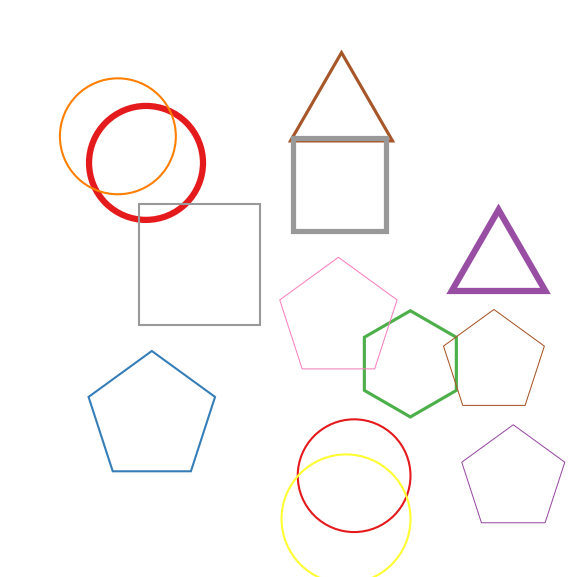[{"shape": "circle", "thickness": 3, "radius": 0.49, "center": [0.253, 0.717]}, {"shape": "circle", "thickness": 1, "radius": 0.49, "center": [0.613, 0.175]}, {"shape": "pentagon", "thickness": 1, "radius": 0.58, "center": [0.263, 0.276]}, {"shape": "hexagon", "thickness": 1.5, "radius": 0.46, "center": [0.711, 0.369]}, {"shape": "pentagon", "thickness": 0.5, "radius": 0.47, "center": [0.889, 0.17]}, {"shape": "triangle", "thickness": 3, "radius": 0.47, "center": [0.863, 0.542]}, {"shape": "circle", "thickness": 1, "radius": 0.5, "center": [0.204, 0.763]}, {"shape": "circle", "thickness": 1, "radius": 0.56, "center": [0.599, 0.101]}, {"shape": "triangle", "thickness": 1.5, "radius": 0.51, "center": [0.591, 0.806]}, {"shape": "pentagon", "thickness": 0.5, "radius": 0.46, "center": [0.855, 0.371]}, {"shape": "pentagon", "thickness": 0.5, "radius": 0.53, "center": [0.586, 0.447]}, {"shape": "square", "thickness": 1, "radius": 0.53, "center": [0.345, 0.541]}, {"shape": "square", "thickness": 2.5, "radius": 0.4, "center": [0.589, 0.679]}]